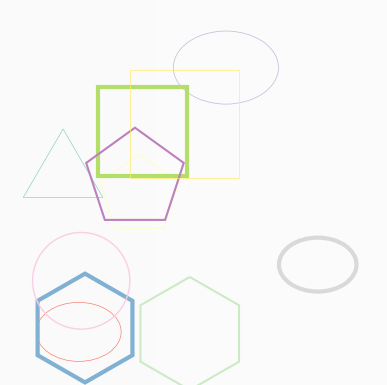[{"shape": "triangle", "thickness": 0.5, "radius": 0.59, "center": [0.163, 0.546]}, {"shape": "pentagon", "thickness": 0.5, "radius": 0.53, "center": [0.36, 0.494]}, {"shape": "oval", "thickness": 0.5, "radius": 0.68, "center": [0.583, 0.825]}, {"shape": "oval", "thickness": 0.5, "radius": 0.55, "center": [0.203, 0.138]}, {"shape": "hexagon", "thickness": 3, "radius": 0.71, "center": [0.219, 0.148]}, {"shape": "square", "thickness": 3, "radius": 0.58, "center": [0.368, 0.658]}, {"shape": "circle", "thickness": 1, "radius": 0.63, "center": [0.21, 0.271]}, {"shape": "oval", "thickness": 3, "radius": 0.5, "center": [0.82, 0.313]}, {"shape": "pentagon", "thickness": 1.5, "radius": 0.66, "center": [0.348, 0.536]}, {"shape": "hexagon", "thickness": 1.5, "radius": 0.73, "center": [0.49, 0.134]}, {"shape": "square", "thickness": 0.5, "radius": 0.7, "center": [0.476, 0.678]}]